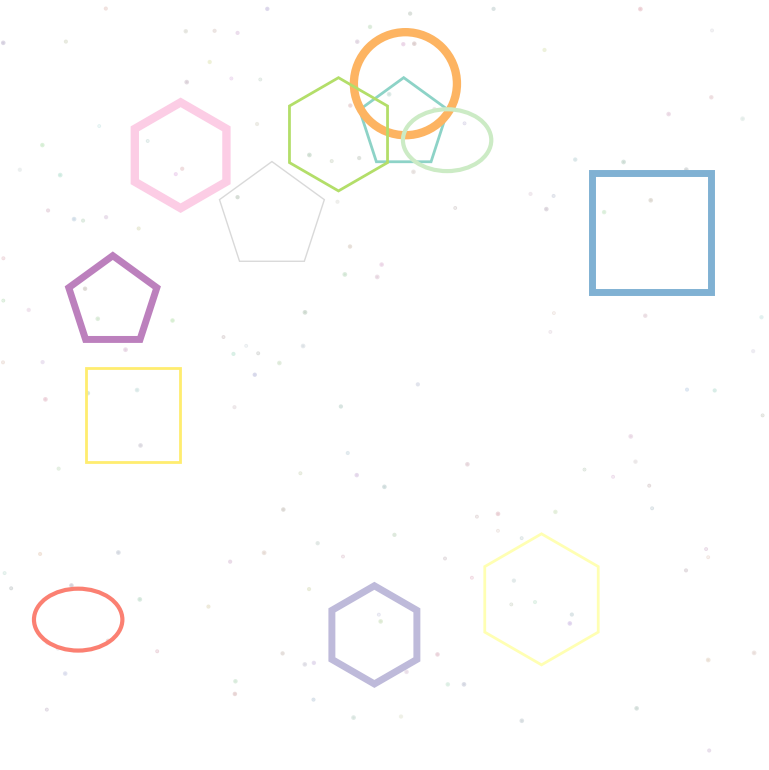[{"shape": "pentagon", "thickness": 1, "radius": 0.3, "center": [0.524, 0.839]}, {"shape": "hexagon", "thickness": 1, "radius": 0.43, "center": [0.703, 0.222]}, {"shape": "hexagon", "thickness": 2.5, "radius": 0.32, "center": [0.486, 0.175]}, {"shape": "oval", "thickness": 1.5, "radius": 0.29, "center": [0.102, 0.195]}, {"shape": "square", "thickness": 2.5, "radius": 0.39, "center": [0.846, 0.698]}, {"shape": "circle", "thickness": 3, "radius": 0.33, "center": [0.527, 0.891]}, {"shape": "hexagon", "thickness": 1, "radius": 0.37, "center": [0.44, 0.826]}, {"shape": "hexagon", "thickness": 3, "radius": 0.34, "center": [0.235, 0.798]}, {"shape": "pentagon", "thickness": 0.5, "radius": 0.36, "center": [0.353, 0.719]}, {"shape": "pentagon", "thickness": 2.5, "radius": 0.3, "center": [0.147, 0.608]}, {"shape": "oval", "thickness": 1.5, "radius": 0.29, "center": [0.581, 0.818]}, {"shape": "square", "thickness": 1, "radius": 0.31, "center": [0.173, 0.461]}]